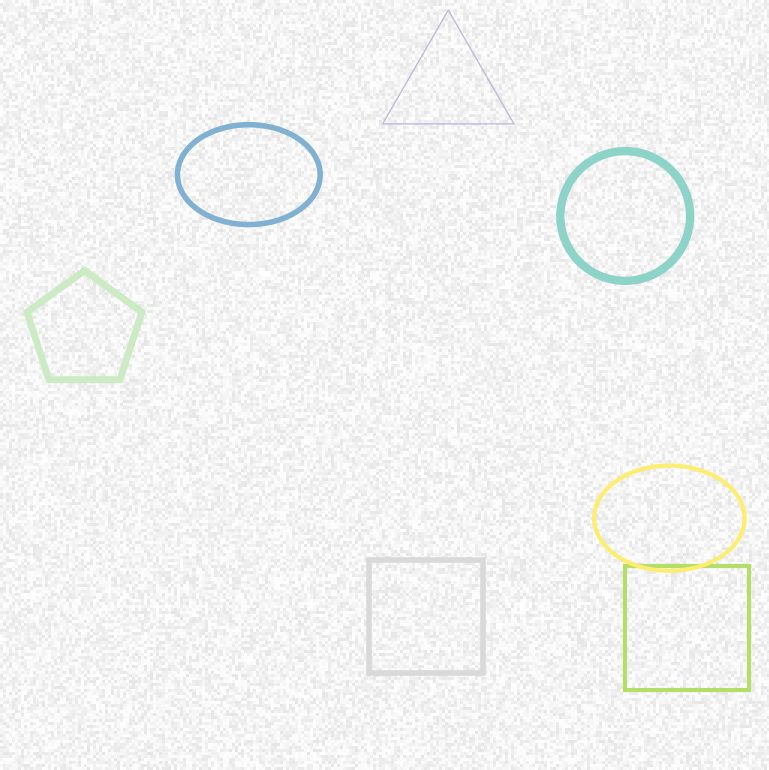[{"shape": "circle", "thickness": 3, "radius": 0.42, "center": [0.812, 0.72]}, {"shape": "triangle", "thickness": 0.5, "radius": 0.49, "center": [0.582, 0.888]}, {"shape": "oval", "thickness": 2, "radius": 0.46, "center": [0.323, 0.773]}, {"shape": "square", "thickness": 1.5, "radius": 0.4, "center": [0.893, 0.184]}, {"shape": "square", "thickness": 2, "radius": 0.37, "center": [0.553, 0.199]}, {"shape": "pentagon", "thickness": 2.5, "radius": 0.39, "center": [0.11, 0.57]}, {"shape": "oval", "thickness": 1.5, "radius": 0.49, "center": [0.869, 0.327]}]